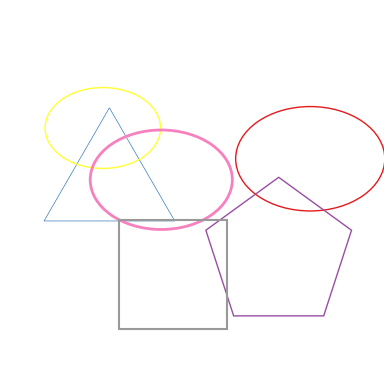[{"shape": "oval", "thickness": 1, "radius": 0.97, "center": [0.806, 0.588]}, {"shape": "triangle", "thickness": 0.5, "radius": 0.98, "center": [0.284, 0.524]}, {"shape": "pentagon", "thickness": 1, "radius": 0.99, "center": [0.724, 0.341]}, {"shape": "oval", "thickness": 1, "radius": 0.75, "center": [0.267, 0.668]}, {"shape": "oval", "thickness": 2, "radius": 0.92, "center": [0.419, 0.533]}, {"shape": "square", "thickness": 1.5, "radius": 0.71, "center": [0.449, 0.286]}]